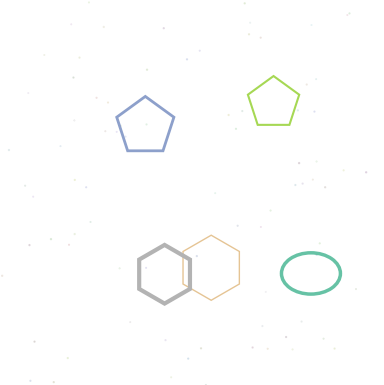[{"shape": "oval", "thickness": 2.5, "radius": 0.38, "center": [0.808, 0.29]}, {"shape": "pentagon", "thickness": 2, "radius": 0.39, "center": [0.377, 0.671]}, {"shape": "pentagon", "thickness": 1.5, "radius": 0.35, "center": [0.711, 0.732]}, {"shape": "hexagon", "thickness": 1, "radius": 0.42, "center": [0.549, 0.305]}, {"shape": "hexagon", "thickness": 3, "radius": 0.38, "center": [0.427, 0.288]}]